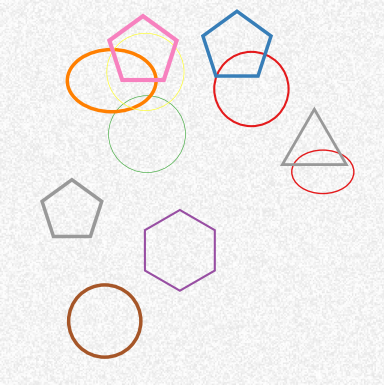[{"shape": "circle", "thickness": 1.5, "radius": 0.48, "center": [0.653, 0.769]}, {"shape": "oval", "thickness": 1, "radius": 0.4, "center": [0.838, 0.554]}, {"shape": "pentagon", "thickness": 2.5, "radius": 0.47, "center": [0.615, 0.878]}, {"shape": "circle", "thickness": 0.5, "radius": 0.5, "center": [0.382, 0.652]}, {"shape": "hexagon", "thickness": 1.5, "radius": 0.52, "center": [0.467, 0.35]}, {"shape": "oval", "thickness": 2.5, "radius": 0.58, "center": [0.29, 0.79]}, {"shape": "circle", "thickness": 0.5, "radius": 0.5, "center": [0.378, 0.813]}, {"shape": "circle", "thickness": 2.5, "radius": 0.47, "center": [0.272, 0.166]}, {"shape": "pentagon", "thickness": 3, "radius": 0.46, "center": [0.371, 0.866]}, {"shape": "pentagon", "thickness": 2.5, "radius": 0.41, "center": [0.187, 0.452]}, {"shape": "triangle", "thickness": 2, "radius": 0.48, "center": [0.816, 0.62]}]